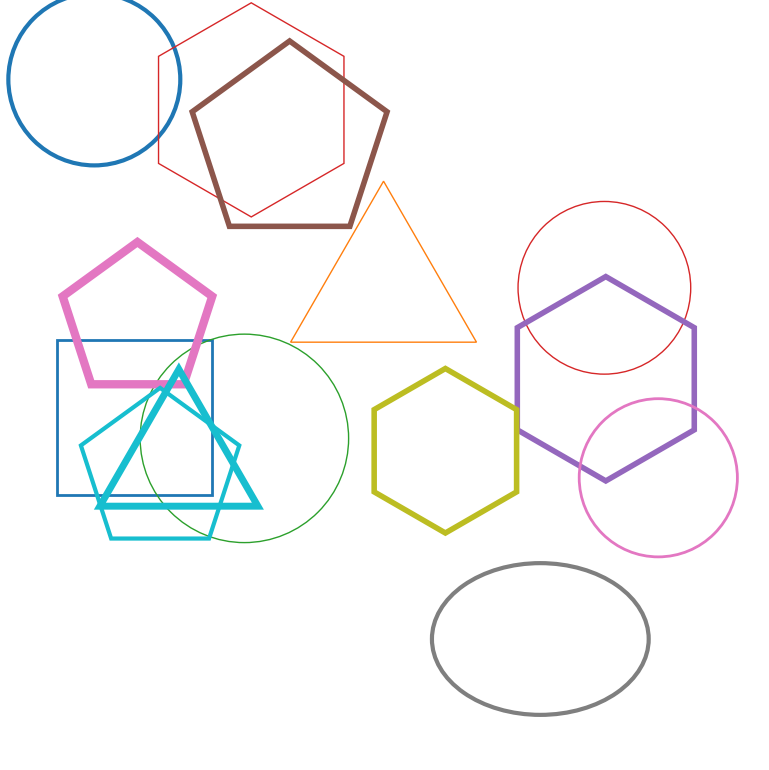[{"shape": "square", "thickness": 1, "radius": 0.5, "center": [0.175, 0.458]}, {"shape": "circle", "thickness": 1.5, "radius": 0.56, "center": [0.122, 0.897]}, {"shape": "triangle", "thickness": 0.5, "radius": 0.7, "center": [0.498, 0.625]}, {"shape": "circle", "thickness": 0.5, "radius": 0.68, "center": [0.317, 0.431]}, {"shape": "hexagon", "thickness": 0.5, "radius": 0.7, "center": [0.326, 0.857]}, {"shape": "circle", "thickness": 0.5, "radius": 0.56, "center": [0.785, 0.626]}, {"shape": "hexagon", "thickness": 2, "radius": 0.66, "center": [0.787, 0.508]}, {"shape": "pentagon", "thickness": 2, "radius": 0.67, "center": [0.376, 0.814]}, {"shape": "circle", "thickness": 1, "radius": 0.51, "center": [0.855, 0.38]}, {"shape": "pentagon", "thickness": 3, "radius": 0.51, "center": [0.179, 0.584]}, {"shape": "oval", "thickness": 1.5, "radius": 0.7, "center": [0.702, 0.17]}, {"shape": "hexagon", "thickness": 2, "radius": 0.53, "center": [0.578, 0.415]}, {"shape": "pentagon", "thickness": 1.5, "radius": 0.54, "center": [0.208, 0.388]}, {"shape": "triangle", "thickness": 2.5, "radius": 0.59, "center": [0.232, 0.402]}]